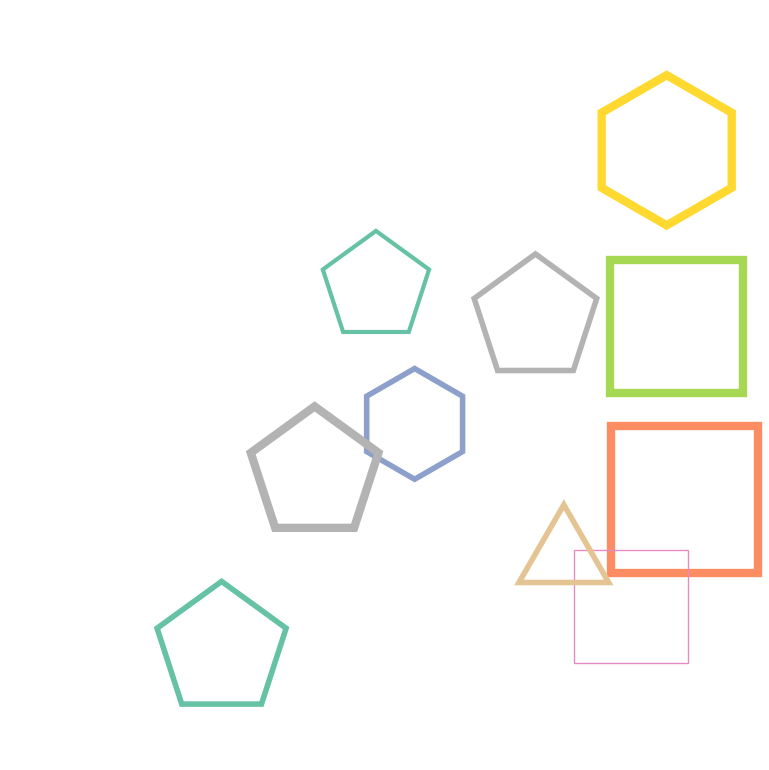[{"shape": "pentagon", "thickness": 2, "radius": 0.44, "center": [0.288, 0.157]}, {"shape": "pentagon", "thickness": 1.5, "radius": 0.36, "center": [0.488, 0.628]}, {"shape": "square", "thickness": 3, "radius": 0.48, "center": [0.889, 0.351]}, {"shape": "hexagon", "thickness": 2, "radius": 0.36, "center": [0.538, 0.449]}, {"shape": "square", "thickness": 0.5, "radius": 0.37, "center": [0.82, 0.212]}, {"shape": "square", "thickness": 3, "radius": 0.43, "center": [0.878, 0.576]}, {"shape": "hexagon", "thickness": 3, "radius": 0.49, "center": [0.866, 0.805]}, {"shape": "triangle", "thickness": 2, "radius": 0.34, "center": [0.732, 0.277]}, {"shape": "pentagon", "thickness": 2, "radius": 0.42, "center": [0.695, 0.587]}, {"shape": "pentagon", "thickness": 3, "radius": 0.44, "center": [0.409, 0.385]}]